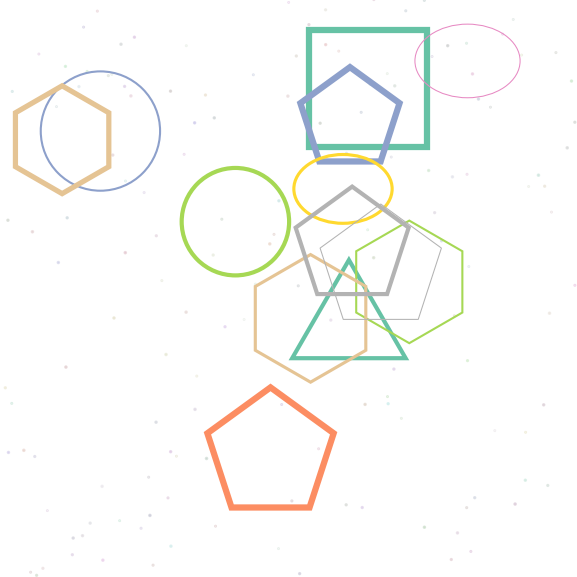[{"shape": "triangle", "thickness": 2, "radius": 0.57, "center": [0.604, 0.436]}, {"shape": "square", "thickness": 3, "radius": 0.51, "center": [0.637, 0.845]}, {"shape": "pentagon", "thickness": 3, "radius": 0.57, "center": [0.468, 0.213]}, {"shape": "pentagon", "thickness": 3, "radius": 0.45, "center": [0.606, 0.793]}, {"shape": "circle", "thickness": 1, "radius": 0.52, "center": [0.174, 0.772]}, {"shape": "oval", "thickness": 0.5, "radius": 0.46, "center": [0.81, 0.894]}, {"shape": "hexagon", "thickness": 1, "radius": 0.53, "center": [0.709, 0.511]}, {"shape": "circle", "thickness": 2, "radius": 0.47, "center": [0.408, 0.615]}, {"shape": "oval", "thickness": 1.5, "radius": 0.43, "center": [0.594, 0.672]}, {"shape": "hexagon", "thickness": 2.5, "radius": 0.47, "center": [0.108, 0.757]}, {"shape": "hexagon", "thickness": 1.5, "radius": 0.55, "center": [0.538, 0.448]}, {"shape": "pentagon", "thickness": 0.5, "radius": 0.55, "center": [0.659, 0.535]}, {"shape": "pentagon", "thickness": 2, "radius": 0.51, "center": [0.61, 0.573]}]